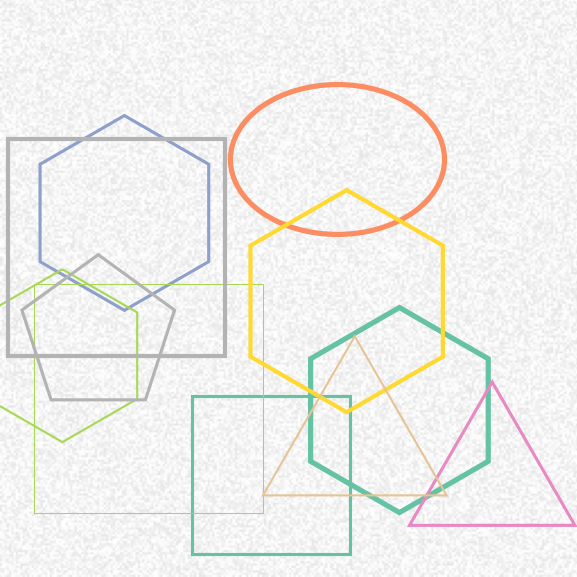[{"shape": "hexagon", "thickness": 2.5, "radius": 0.89, "center": [0.692, 0.289]}, {"shape": "square", "thickness": 1.5, "radius": 0.68, "center": [0.469, 0.176]}, {"shape": "oval", "thickness": 2.5, "radius": 0.93, "center": [0.584, 0.723]}, {"shape": "hexagon", "thickness": 1.5, "radius": 0.84, "center": [0.215, 0.63]}, {"shape": "triangle", "thickness": 1.5, "radius": 0.83, "center": [0.852, 0.172]}, {"shape": "hexagon", "thickness": 1, "radius": 0.75, "center": [0.108, 0.383]}, {"shape": "square", "thickness": 0.5, "radius": 0.99, "center": [0.257, 0.309]}, {"shape": "hexagon", "thickness": 2, "radius": 0.96, "center": [0.6, 0.478]}, {"shape": "triangle", "thickness": 1, "radius": 0.92, "center": [0.614, 0.233]}, {"shape": "square", "thickness": 2, "radius": 0.94, "center": [0.202, 0.571]}, {"shape": "pentagon", "thickness": 1.5, "radius": 0.69, "center": [0.17, 0.419]}]